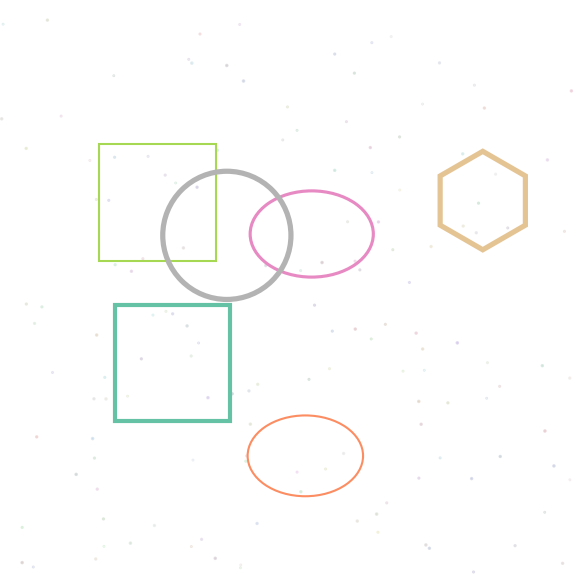[{"shape": "square", "thickness": 2, "radius": 0.5, "center": [0.299, 0.37]}, {"shape": "oval", "thickness": 1, "radius": 0.5, "center": [0.529, 0.21]}, {"shape": "oval", "thickness": 1.5, "radius": 0.53, "center": [0.54, 0.594]}, {"shape": "square", "thickness": 1, "radius": 0.5, "center": [0.272, 0.649]}, {"shape": "hexagon", "thickness": 2.5, "radius": 0.43, "center": [0.836, 0.652]}, {"shape": "circle", "thickness": 2.5, "radius": 0.55, "center": [0.393, 0.592]}]